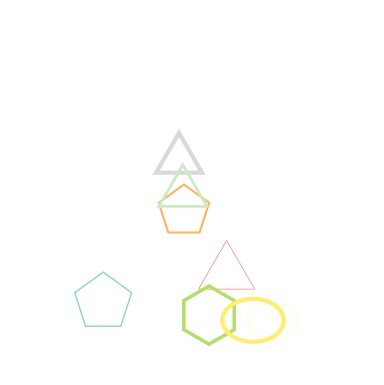[{"shape": "pentagon", "thickness": 1, "radius": 0.39, "center": [0.268, 0.216]}, {"shape": "oval", "thickness": 0.5, "radius": 0.32, "center": [0.709, 0.166]}, {"shape": "triangle", "thickness": 0.5, "radius": 0.42, "center": [0.589, 0.291]}, {"shape": "pentagon", "thickness": 1.5, "radius": 0.34, "center": [0.478, 0.452]}, {"shape": "hexagon", "thickness": 2.5, "radius": 0.38, "center": [0.543, 0.181]}, {"shape": "triangle", "thickness": 3, "radius": 0.34, "center": [0.465, 0.586]}, {"shape": "triangle", "thickness": 2, "radius": 0.36, "center": [0.475, 0.5]}, {"shape": "oval", "thickness": 3, "radius": 0.4, "center": [0.657, 0.168]}]